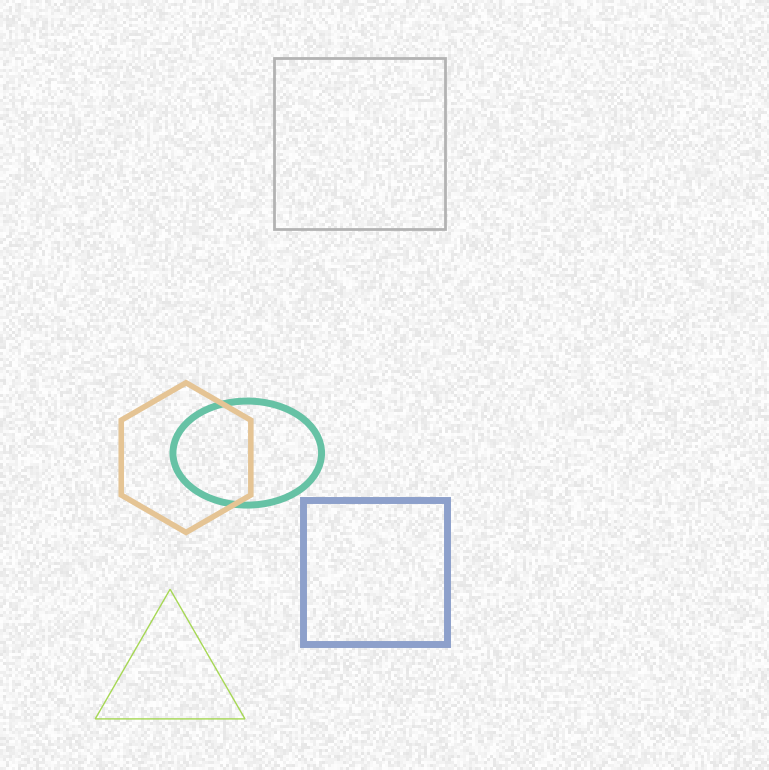[{"shape": "oval", "thickness": 2.5, "radius": 0.48, "center": [0.321, 0.412]}, {"shape": "square", "thickness": 2.5, "radius": 0.47, "center": [0.487, 0.257]}, {"shape": "triangle", "thickness": 0.5, "radius": 0.56, "center": [0.221, 0.122]}, {"shape": "hexagon", "thickness": 2, "radius": 0.49, "center": [0.242, 0.406]}, {"shape": "square", "thickness": 1, "radius": 0.56, "center": [0.466, 0.814]}]